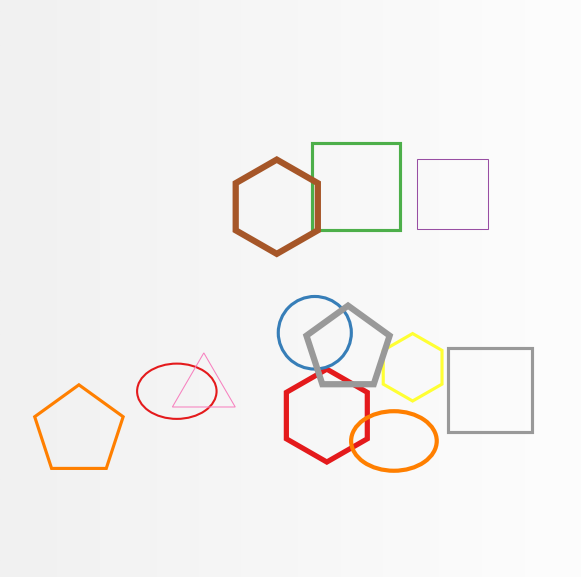[{"shape": "hexagon", "thickness": 2.5, "radius": 0.4, "center": [0.562, 0.279]}, {"shape": "oval", "thickness": 1, "radius": 0.34, "center": [0.304, 0.322]}, {"shape": "circle", "thickness": 1.5, "radius": 0.31, "center": [0.542, 0.423]}, {"shape": "square", "thickness": 1.5, "radius": 0.38, "center": [0.612, 0.676]}, {"shape": "square", "thickness": 0.5, "radius": 0.3, "center": [0.778, 0.663]}, {"shape": "oval", "thickness": 2, "radius": 0.37, "center": [0.678, 0.236]}, {"shape": "pentagon", "thickness": 1.5, "radius": 0.4, "center": [0.136, 0.253]}, {"shape": "hexagon", "thickness": 1.5, "radius": 0.29, "center": [0.71, 0.363]}, {"shape": "hexagon", "thickness": 3, "radius": 0.41, "center": [0.476, 0.641]}, {"shape": "triangle", "thickness": 0.5, "radius": 0.31, "center": [0.351, 0.326]}, {"shape": "square", "thickness": 1.5, "radius": 0.36, "center": [0.843, 0.324]}, {"shape": "pentagon", "thickness": 3, "radius": 0.38, "center": [0.599, 0.395]}]